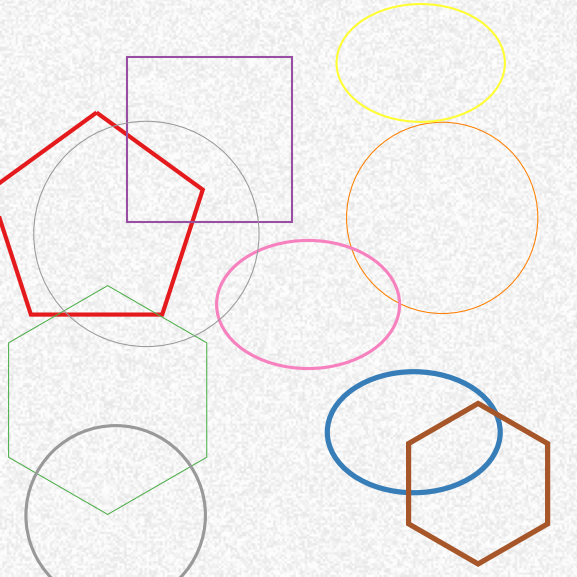[{"shape": "pentagon", "thickness": 2, "radius": 0.97, "center": [0.167, 0.611]}, {"shape": "oval", "thickness": 2.5, "radius": 0.75, "center": [0.716, 0.251]}, {"shape": "hexagon", "thickness": 0.5, "radius": 0.99, "center": [0.186, 0.306]}, {"shape": "square", "thickness": 1, "radius": 0.71, "center": [0.363, 0.758]}, {"shape": "circle", "thickness": 0.5, "radius": 0.83, "center": [0.766, 0.622]}, {"shape": "oval", "thickness": 1, "radius": 0.73, "center": [0.729, 0.89]}, {"shape": "hexagon", "thickness": 2.5, "radius": 0.7, "center": [0.828, 0.162]}, {"shape": "oval", "thickness": 1.5, "radius": 0.79, "center": [0.534, 0.472]}, {"shape": "circle", "thickness": 1.5, "radius": 0.78, "center": [0.2, 0.107]}, {"shape": "circle", "thickness": 0.5, "radius": 0.98, "center": [0.253, 0.594]}]